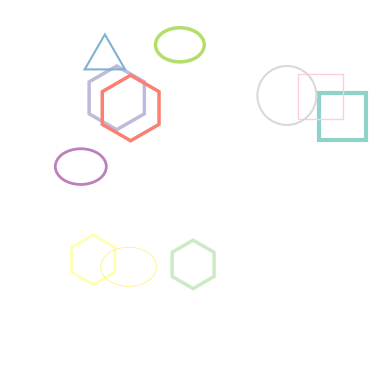[{"shape": "square", "thickness": 3, "radius": 0.3, "center": [0.889, 0.698]}, {"shape": "hexagon", "thickness": 2, "radius": 0.32, "center": [0.242, 0.325]}, {"shape": "hexagon", "thickness": 2.5, "radius": 0.41, "center": [0.303, 0.746]}, {"shape": "hexagon", "thickness": 2.5, "radius": 0.43, "center": [0.339, 0.719]}, {"shape": "triangle", "thickness": 1.5, "radius": 0.3, "center": [0.272, 0.85]}, {"shape": "oval", "thickness": 2.5, "radius": 0.32, "center": [0.467, 0.884]}, {"shape": "square", "thickness": 1, "radius": 0.29, "center": [0.832, 0.749]}, {"shape": "circle", "thickness": 1.5, "radius": 0.38, "center": [0.745, 0.752]}, {"shape": "oval", "thickness": 2, "radius": 0.33, "center": [0.21, 0.567]}, {"shape": "hexagon", "thickness": 2.5, "radius": 0.31, "center": [0.502, 0.313]}, {"shape": "oval", "thickness": 0.5, "radius": 0.36, "center": [0.334, 0.307]}]